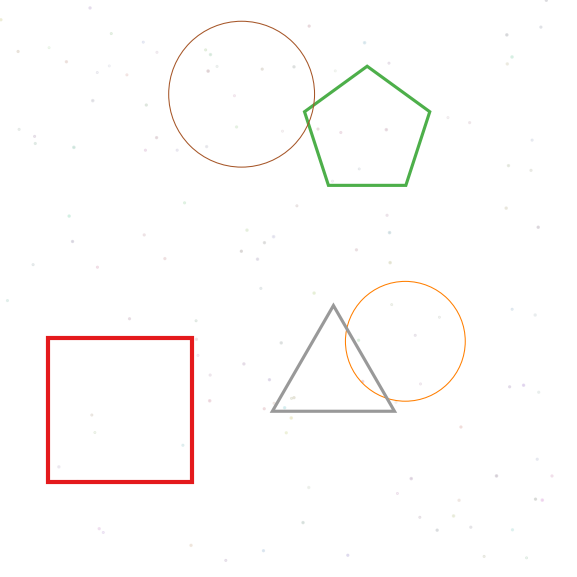[{"shape": "square", "thickness": 2, "radius": 0.62, "center": [0.208, 0.288]}, {"shape": "pentagon", "thickness": 1.5, "radius": 0.57, "center": [0.636, 0.77]}, {"shape": "circle", "thickness": 0.5, "radius": 0.52, "center": [0.702, 0.408]}, {"shape": "circle", "thickness": 0.5, "radius": 0.63, "center": [0.418, 0.836]}, {"shape": "triangle", "thickness": 1.5, "radius": 0.61, "center": [0.577, 0.348]}]